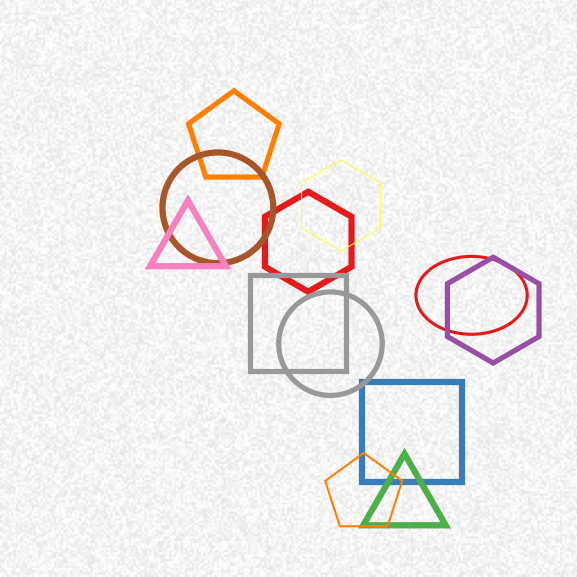[{"shape": "hexagon", "thickness": 3, "radius": 0.43, "center": [0.534, 0.581]}, {"shape": "oval", "thickness": 1.5, "radius": 0.48, "center": [0.817, 0.488]}, {"shape": "square", "thickness": 3, "radius": 0.43, "center": [0.714, 0.251]}, {"shape": "triangle", "thickness": 3, "radius": 0.41, "center": [0.7, 0.131]}, {"shape": "hexagon", "thickness": 2.5, "radius": 0.46, "center": [0.854, 0.462]}, {"shape": "pentagon", "thickness": 1, "radius": 0.35, "center": [0.63, 0.145]}, {"shape": "pentagon", "thickness": 2.5, "radius": 0.41, "center": [0.405, 0.759]}, {"shape": "hexagon", "thickness": 0.5, "radius": 0.39, "center": [0.59, 0.643]}, {"shape": "circle", "thickness": 3, "radius": 0.48, "center": [0.377, 0.639]}, {"shape": "triangle", "thickness": 3, "radius": 0.38, "center": [0.326, 0.576]}, {"shape": "circle", "thickness": 2.5, "radius": 0.45, "center": [0.572, 0.404]}, {"shape": "square", "thickness": 2.5, "radius": 0.42, "center": [0.516, 0.44]}]